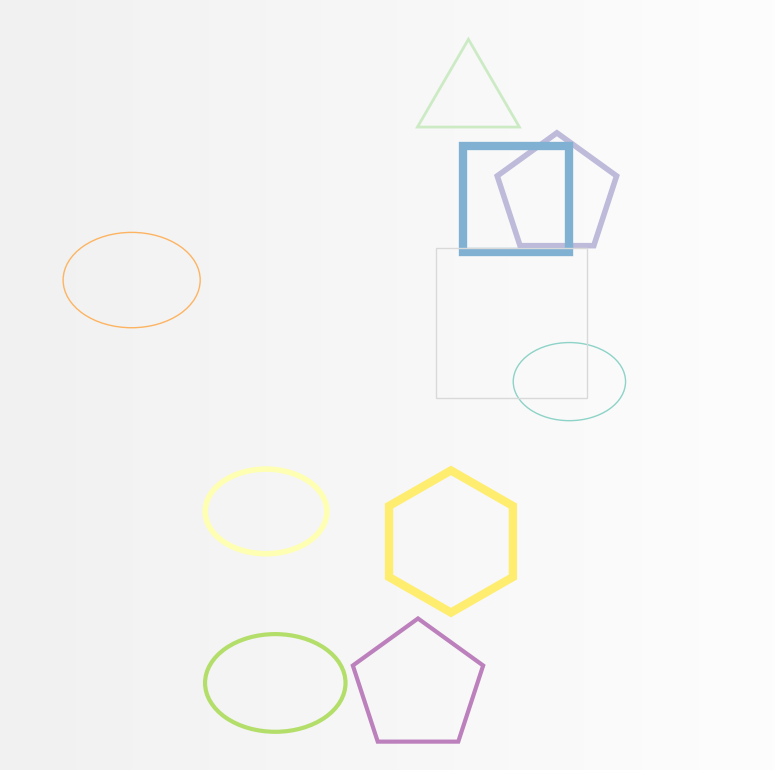[{"shape": "oval", "thickness": 0.5, "radius": 0.36, "center": [0.735, 0.504]}, {"shape": "oval", "thickness": 2, "radius": 0.39, "center": [0.343, 0.336]}, {"shape": "pentagon", "thickness": 2, "radius": 0.4, "center": [0.719, 0.746]}, {"shape": "square", "thickness": 3, "radius": 0.34, "center": [0.666, 0.741]}, {"shape": "oval", "thickness": 0.5, "radius": 0.44, "center": [0.17, 0.636]}, {"shape": "oval", "thickness": 1.5, "radius": 0.45, "center": [0.355, 0.113]}, {"shape": "square", "thickness": 0.5, "radius": 0.49, "center": [0.66, 0.581]}, {"shape": "pentagon", "thickness": 1.5, "radius": 0.44, "center": [0.539, 0.108]}, {"shape": "triangle", "thickness": 1, "radius": 0.38, "center": [0.604, 0.873]}, {"shape": "hexagon", "thickness": 3, "radius": 0.46, "center": [0.582, 0.297]}]